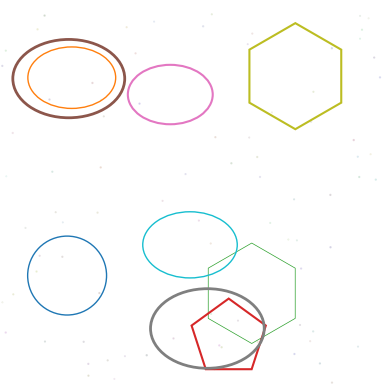[{"shape": "circle", "thickness": 1, "radius": 0.51, "center": [0.174, 0.284]}, {"shape": "oval", "thickness": 1, "radius": 0.57, "center": [0.186, 0.798]}, {"shape": "hexagon", "thickness": 0.5, "radius": 0.65, "center": [0.654, 0.238]}, {"shape": "pentagon", "thickness": 1.5, "radius": 0.51, "center": [0.594, 0.123]}, {"shape": "oval", "thickness": 2, "radius": 0.73, "center": [0.179, 0.796]}, {"shape": "oval", "thickness": 1.5, "radius": 0.55, "center": [0.442, 0.754]}, {"shape": "oval", "thickness": 2, "radius": 0.74, "center": [0.539, 0.147]}, {"shape": "hexagon", "thickness": 1.5, "radius": 0.69, "center": [0.767, 0.802]}, {"shape": "oval", "thickness": 1, "radius": 0.61, "center": [0.494, 0.364]}]